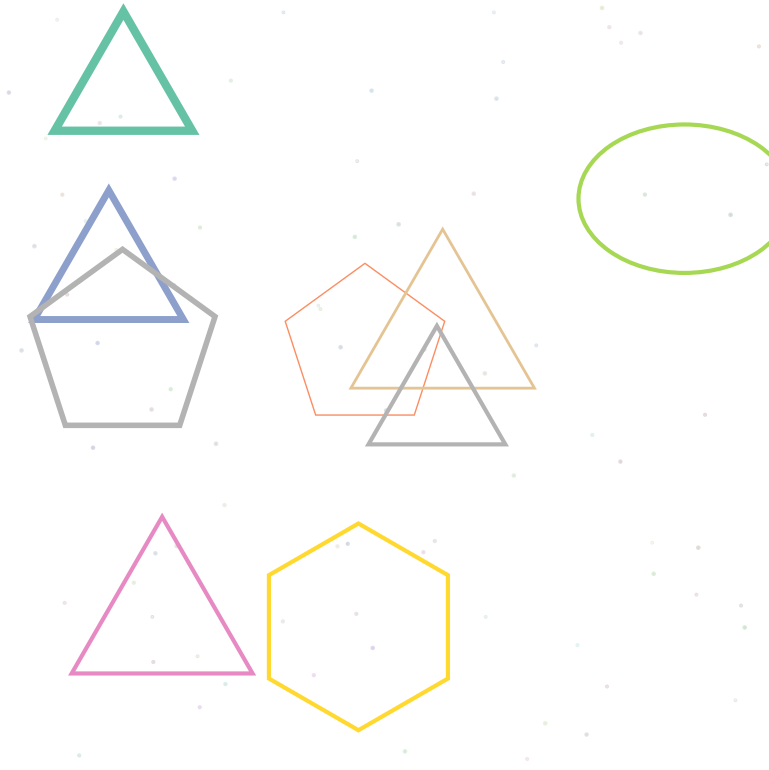[{"shape": "triangle", "thickness": 3, "radius": 0.52, "center": [0.16, 0.882]}, {"shape": "pentagon", "thickness": 0.5, "radius": 0.54, "center": [0.474, 0.549]}, {"shape": "triangle", "thickness": 2.5, "radius": 0.56, "center": [0.141, 0.641]}, {"shape": "triangle", "thickness": 1.5, "radius": 0.68, "center": [0.211, 0.193]}, {"shape": "oval", "thickness": 1.5, "radius": 0.69, "center": [0.889, 0.742]}, {"shape": "hexagon", "thickness": 1.5, "radius": 0.67, "center": [0.465, 0.186]}, {"shape": "triangle", "thickness": 1, "radius": 0.69, "center": [0.575, 0.565]}, {"shape": "pentagon", "thickness": 2, "radius": 0.63, "center": [0.159, 0.55]}, {"shape": "triangle", "thickness": 1.5, "radius": 0.51, "center": [0.567, 0.474]}]